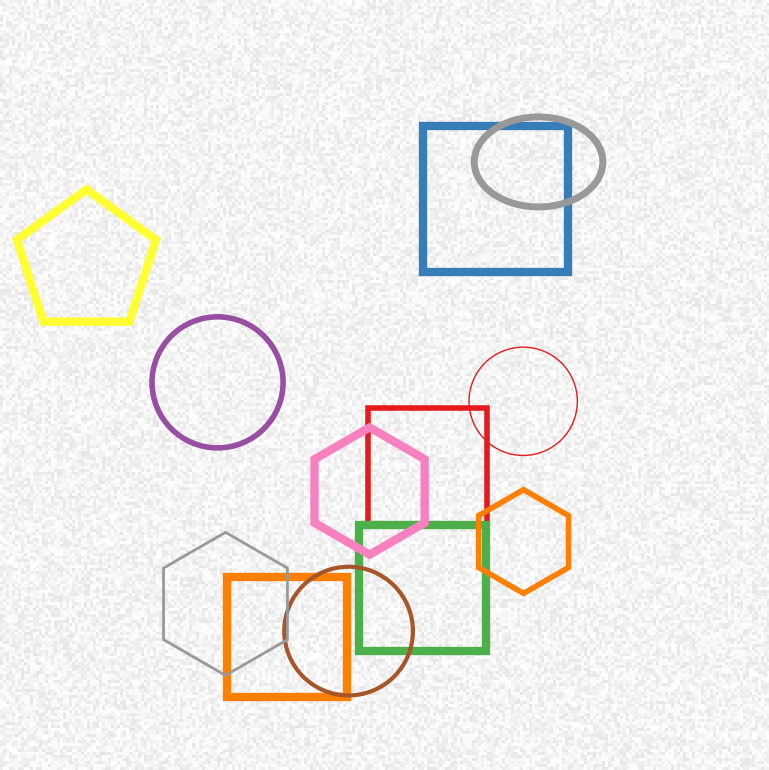[{"shape": "circle", "thickness": 0.5, "radius": 0.35, "center": [0.679, 0.479]}, {"shape": "square", "thickness": 2, "radius": 0.39, "center": [0.555, 0.393]}, {"shape": "square", "thickness": 3, "radius": 0.47, "center": [0.644, 0.742]}, {"shape": "square", "thickness": 3, "radius": 0.41, "center": [0.549, 0.236]}, {"shape": "circle", "thickness": 2, "radius": 0.43, "center": [0.283, 0.503]}, {"shape": "square", "thickness": 3, "radius": 0.39, "center": [0.372, 0.173]}, {"shape": "hexagon", "thickness": 2, "radius": 0.34, "center": [0.68, 0.297]}, {"shape": "pentagon", "thickness": 3, "radius": 0.47, "center": [0.112, 0.659]}, {"shape": "circle", "thickness": 1.5, "radius": 0.42, "center": [0.453, 0.18]}, {"shape": "hexagon", "thickness": 3, "radius": 0.41, "center": [0.48, 0.362]}, {"shape": "oval", "thickness": 2.5, "radius": 0.42, "center": [0.699, 0.79]}, {"shape": "hexagon", "thickness": 1, "radius": 0.46, "center": [0.293, 0.216]}]